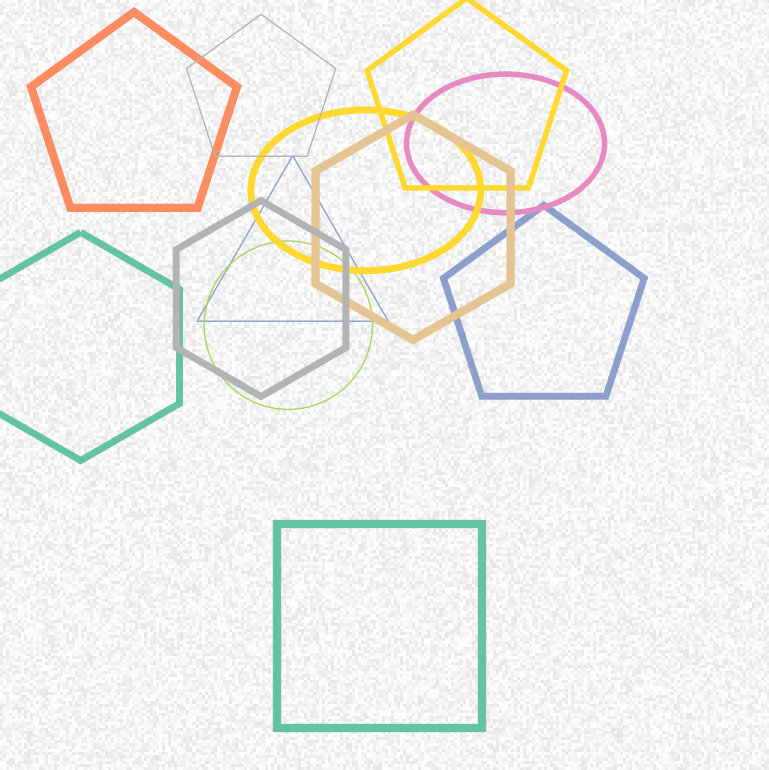[{"shape": "hexagon", "thickness": 2.5, "radius": 0.74, "center": [0.105, 0.55]}, {"shape": "square", "thickness": 3, "radius": 0.66, "center": [0.493, 0.187]}, {"shape": "pentagon", "thickness": 3, "radius": 0.7, "center": [0.174, 0.844]}, {"shape": "pentagon", "thickness": 2.5, "radius": 0.69, "center": [0.706, 0.596]}, {"shape": "triangle", "thickness": 0.5, "radius": 0.72, "center": [0.38, 0.655]}, {"shape": "oval", "thickness": 2, "radius": 0.64, "center": [0.657, 0.814]}, {"shape": "circle", "thickness": 0.5, "radius": 0.55, "center": [0.374, 0.578]}, {"shape": "oval", "thickness": 2.5, "radius": 0.75, "center": [0.475, 0.753]}, {"shape": "pentagon", "thickness": 2, "radius": 0.68, "center": [0.606, 0.866]}, {"shape": "hexagon", "thickness": 3, "radius": 0.73, "center": [0.536, 0.705]}, {"shape": "pentagon", "thickness": 0.5, "radius": 0.51, "center": [0.339, 0.88]}, {"shape": "hexagon", "thickness": 2.5, "radius": 0.64, "center": [0.339, 0.612]}]